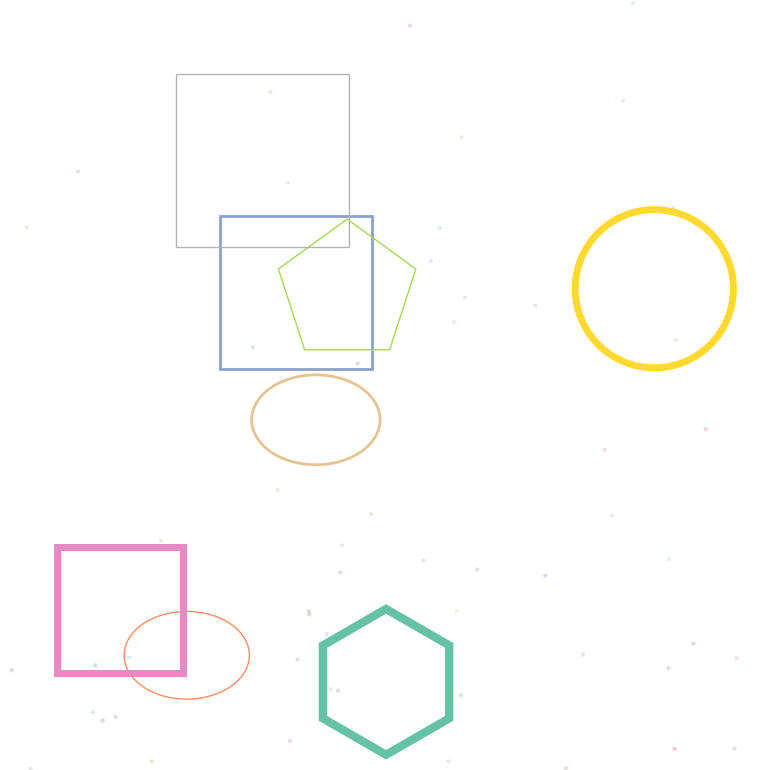[{"shape": "hexagon", "thickness": 3, "radius": 0.47, "center": [0.501, 0.114]}, {"shape": "oval", "thickness": 0.5, "radius": 0.41, "center": [0.243, 0.149]}, {"shape": "square", "thickness": 1, "radius": 0.5, "center": [0.385, 0.62]}, {"shape": "square", "thickness": 2.5, "radius": 0.41, "center": [0.156, 0.208]}, {"shape": "pentagon", "thickness": 0.5, "radius": 0.47, "center": [0.451, 0.622]}, {"shape": "circle", "thickness": 2.5, "radius": 0.51, "center": [0.85, 0.625]}, {"shape": "oval", "thickness": 1, "radius": 0.42, "center": [0.41, 0.455]}, {"shape": "square", "thickness": 0.5, "radius": 0.56, "center": [0.341, 0.792]}]